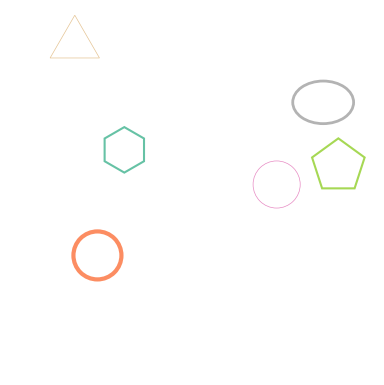[{"shape": "hexagon", "thickness": 1.5, "radius": 0.3, "center": [0.323, 0.611]}, {"shape": "circle", "thickness": 3, "radius": 0.31, "center": [0.253, 0.337]}, {"shape": "circle", "thickness": 0.5, "radius": 0.31, "center": [0.719, 0.521]}, {"shape": "pentagon", "thickness": 1.5, "radius": 0.36, "center": [0.879, 0.569]}, {"shape": "triangle", "thickness": 0.5, "radius": 0.37, "center": [0.194, 0.886]}, {"shape": "oval", "thickness": 2, "radius": 0.4, "center": [0.839, 0.734]}]